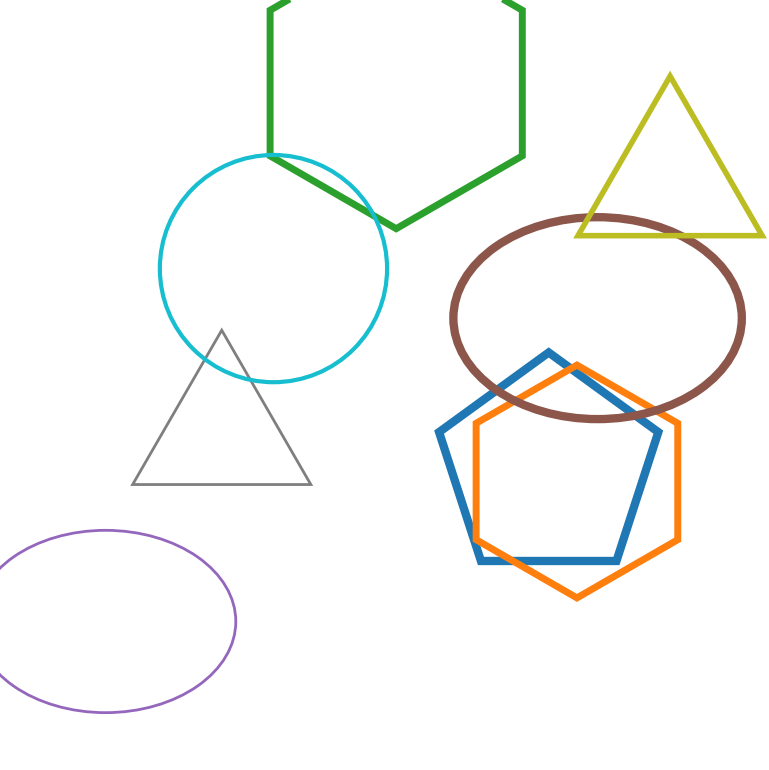[{"shape": "pentagon", "thickness": 3, "radius": 0.75, "center": [0.713, 0.393]}, {"shape": "hexagon", "thickness": 2.5, "radius": 0.76, "center": [0.749, 0.375]}, {"shape": "hexagon", "thickness": 2.5, "radius": 0.95, "center": [0.515, 0.892]}, {"shape": "oval", "thickness": 1, "radius": 0.85, "center": [0.137, 0.193]}, {"shape": "oval", "thickness": 3, "radius": 0.94, "center": [0.776, 0.587]}, {"shape": "triangle", "thickness": 1, "radius": 0.67, "center": [0.288, 0.438]}, {"shape": "triangle", "thickness": 2, "radius": 0.69, "center": [0.87, 0.763]}, {"shape": "circle", "thickness": 1.5, "radius": 0.74, "center": [0.355, 0.651]}]